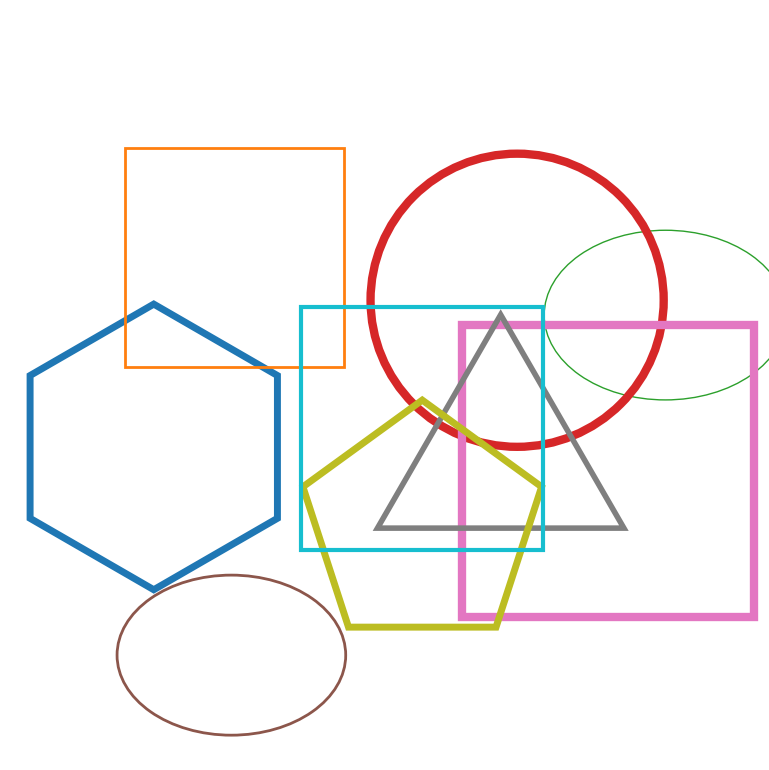[{"shape": "hexagon", "thickness": 2.5, "radius": 0.93, "center": [0.2, 0.42]}, {"shape": "square", "thickness": 1, "radius": 0.71, "center": [0.304, 0.666]}, {"shape": "oval", "thickness": 0.5, "radius": 0.79, "center": [0.864, 0.591]}, {"shape": "circle", "thickness": 3, "radius": 0.95, "center": [0.672, 0.61]}, {"shape": "oval", "thickness": 1, "radius": 0.74, "center": [0.301, 0.149]}, {"shape": "square", "thickness": 3, "radius": 0.95, "center": [0.789, 0.389]}, {"shape": "triangle", "thickness": 2, "radius": 0.92, "center": [0.65, 0.406]}, {"shape": "pentagon", "thickness": 2.5, "radius": 0.81, "center": [0.548, 0.317]}, {"shape": "square", "thickness": 1.5, "radius": 0.79, "center": [0.548, 0.443]}]